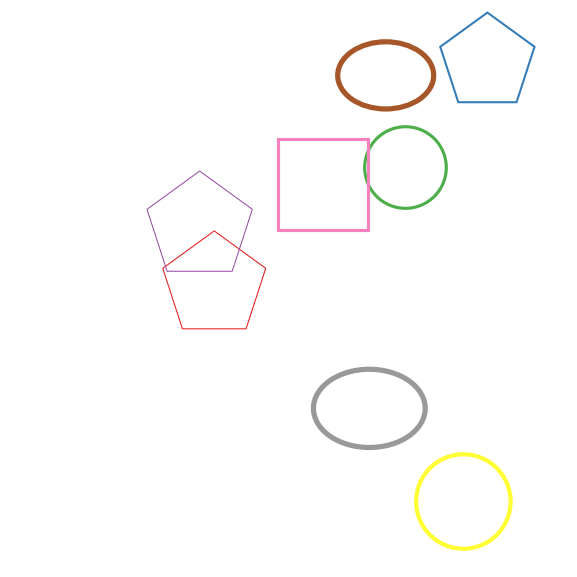[{"shape": "pentagon", "thickness": 0.5, "radius": 0.47, "center": [0.371, 0.506]}, {"shape": "pentagon", "thickness": 1, "radius": 0.43, "center": [0.844, 0.892]}, {"shape": "circle", "thickness": 1.5, "radius": 0.35, "center": [0.702, 0.709]}, {"shape": "pentagon", "thickness": 0.5, "radius": 0.48, "center": [0.346, 0.607]}, {"shape": "circle", "thickness": 2, "radius": 0.41, "center": [0.802, 0.131]}, {"shape": "oval", "thickness": 2.5, "radius": 0.42, "center": [0.668, 0.869]}, {"shape": "square", "thickness": 1.5, "radius": 0.39, "center": [0.559, 0.68]}, {"shape": "oval", "thickness": 2.5, "radius": 0.48, "center": [0.64, 0.292]}]